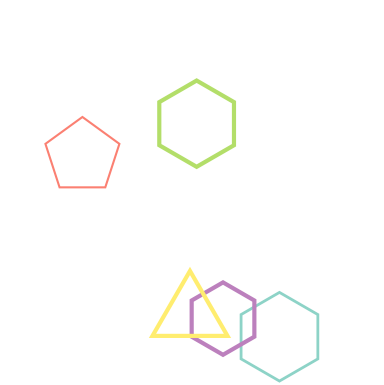[{"shape": "hexagon", "thickness": 2, "radius": 0.58, "center": [0.726, 0.125]}, {"shape": "pentagon", "thickness": 1.5, "radius": 0.51, "center": [0.214, 0.595]}, {"shape": "hexagon", "thickness": 3, "radius": 0.56, "center": [0.511, 0.679]}, {"shape": "hexagon", "thickness": 3, "radius": 0.47, "center": [0.579, 0.172]}, {"shape": "triangle", "thickness": 3, "radius": 0.56, "center": [0.493, 0.184]}]